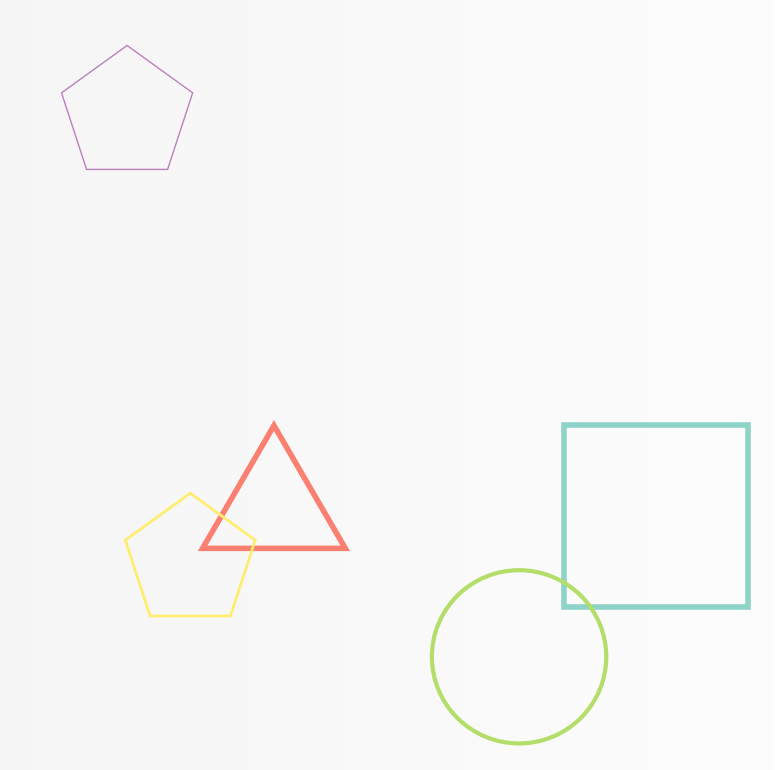[{"shape": "square", "thickness": 2, "radius": 0.59, "center": [0.847, 0.33]}, {"shape": "triangle", "thickness": 2, "radius": 0.53, "center": [0.353, 0.341]}, {"shape": "circle", "thickness": 1.5, "radius": 0.56, "center": [0.67, 0.147]}, {"shape": "pentagon", "thickness": 0.5, "radius": 0.44, "center": [0.164, 0.852]}, {"shape": "pentagon", "thickness": 1, "radius": 0.44, "center": [0.246, 0.271]}]